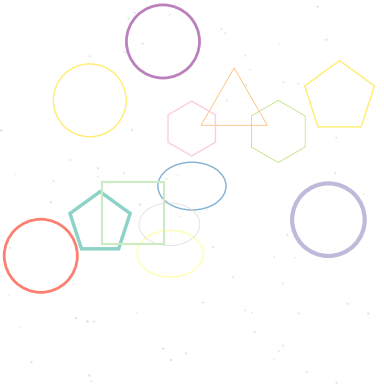[{"shape": "pentagon", "thickness": 2.5, "radius": 0.41, "center": [0.26, 0.42]}, {"shape": "oval", "thickness": 1, "radius": 0.43, "center": [0.442, 0.341]}, {"shape": "circle", "thickness": 3, "radius": 0.47, "center": [0.853, 0.429]}, {"shape": "circle", "thickness": 2, "radius": 0.47, "center": [0.106, 0.336]}, {"shape": "oval", "thickness": 1, "radius": 0.44, "center": [0.499, 0.517]}, {"shape": "triangle", "thickness": 0.5, "radius": 0.5, "center": [0.608, 0.724]}, {"shape": "hexagon", "thickness": 0.5, "radius": 0.4, "center": [0.723, 0.659]}, {"shape": "hexagon", "thickness": 1, "radius": 0.36, "center": [0.498, 0.666]}, {"shape": "oval", "thickness": 0.5, "radius": 0.4, "center": [0.44, 0.417]}, {"shape": "circle", "thickness": 2, "radius": 0.47, "center": [0.423, 0.892]}, {"shape": "square", "thickness": 1.5, "radius": 0.4, "center": [0.345, 0.447]}, {"shape": "circle", "thickness": 1, "radius": 0.47, "center": [0.233, 0.739]}, {"shape": "pentagon", "thickness": 1, "radius": 0.48, "center": [0.882, 0.747]}]